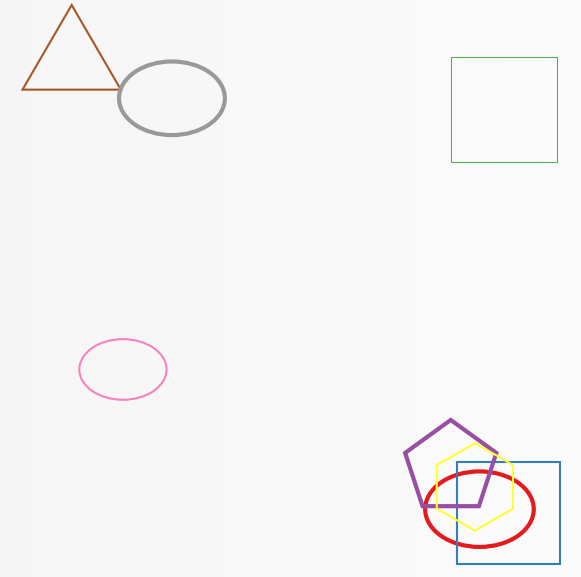[{"shape": "oval", "thickness": 2, "radius": 0.47, "center": [0.825, 0.117]}, {"shape": "square", "thickness": 1, "radius": 0.44, "center": [0.874, 0.111]}, {"shape": "square", "thickness": 0.5, "radius": 0.46, "center": [0.866, 0.81]}, {"shape": "pentagon", "thickness": 2, "radius": 0.41, "center": [0.775, 0.189]}, {"shape": "hexagon", "thickness": 1, "radius": 0.38, "center": [0.817, 0.156]}, {"shape": "triangle", "thickness": 1, "radius": 0.49, "center": [0.123, 0.893]}, {"shape": "oval", "thickness": 1, "radius": 0.37, "center": [0.211, 0.359]}, {"shape": "oval", "thickness": 2, "radius": 0.46, "center": [0.296, 0.829]}]